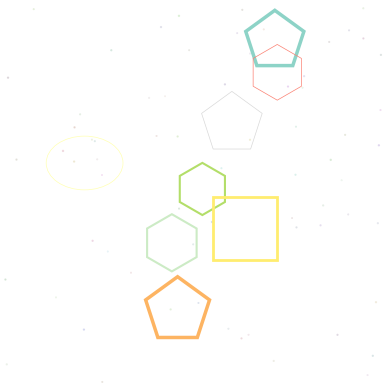[{"shape": "pentagon", "thickness": 2.5, "radius": 0.4, "center": [0.714, 0.894]}, {"shape": "oval", "thickness": 0.5, "radius": 0.5, "center": [0.22, 0.577]}, {"shape": "hexagon", "thickness": 0.5, "radius": 0.36, "center": [0.72, 0.812]}, {"shape": "pentagon", "thickness": 2.5, "radius": 0.44, "center": [0.461, 0.194]}, {"shape": "hexagon", "thickness": 1.5, "radius": 0.34, "center": [0.526, 0.509]}, {"shape": "pentagon", "thickness": 0.5, "radius": 0.41, "center": [0.602, 0.68]}, {"shape": "hexagon", "thickness": 1.5, "radius": 0.37, "center": [0.446, 0.369]}, {"shape": "square", "thickness": 2, "radius": 0.41, "center": [0.637, 0.407]}]